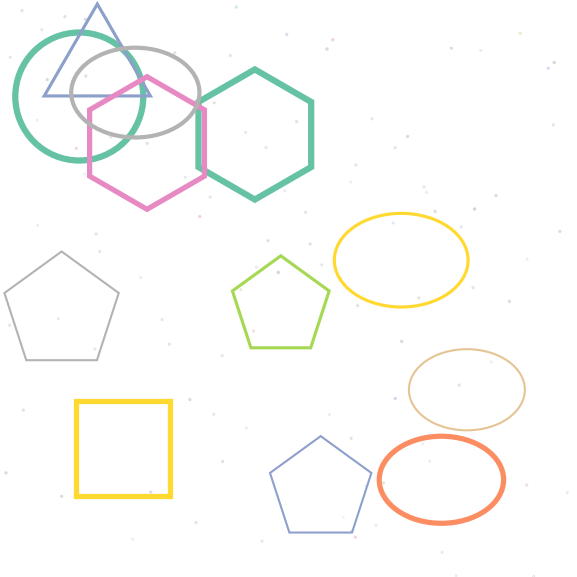[{"shape": "circle", "thickness": 3, "radius": 0.55, "center": [0.137, 0.832]}, {"shape": "hexagon", "thickness": 3, "radius": 0.56, "center": [0.441, 0.766]}, {"shape": "oval", "thickness": 2.5, "radius": 0.54, "center": [0.764, 0.168]}, {"shape": "triangle", "thickness": 1.5, "radius": 0.53, "center": [0.169, 0.886]}, {"shape": "pentagon", "thickness": 1, "radius": 0.46, "center": [0.555, 0.152]}, {"shape": "hexagon", "thickness": 2.5, "radius": 0.57, "center": [0.255, 0.752]}, {"shape": "pentagon", "thickness": 1.5, "radius": 0.44, "center": [0.486, 0.468]}, {"shape": "square", "thickness": 2.5, "radius": 0.41, "center": [0.213, 0.222]}, {"shape": "oval", "thickness": 1.5, "radius": 0.58, "center": [0.695, 0.549]}, {"shape": "oval", "thickness": 1, "radius": 0.5, "center": [0.808, 0.324]}, {"shape": "oval", "thickness": 2, "radius": 0.56, "center": [0.234, 0.839]}, {"shape": "pentagon", "thickness": 1, "radius": 0.52, "center": [0.107, 0.46]}]